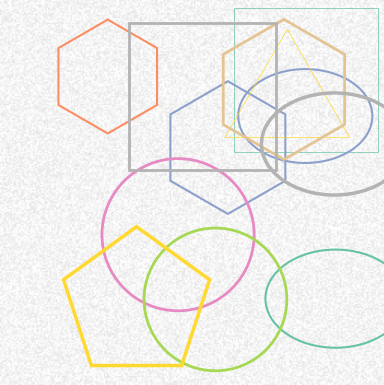[{"shape": "oval", "thickness": 1.5, "radius": 0.91, "center": [0.872, 0.224]}, {"shape": "square", "thickness": 0.5, "radius": 0.93, "center": [0.795, 0.792]}, {"shape": "hexagon", "thickness": 1.5, "radius": 0.74, "center": [0.28, 0.801]}, {"shape": "hexagon", "thickness": 1.5, "radius": 0.86, "center": [0.592, 0.617]}, {"shape": "oval", "thickness": 1.5, "radius": 0.87, "center": [0.793, 0.699]}, {"shape": "circle", "thickness": 2, "radius": 0.99, "center": [0.463, 0.39]}, {"shape": "circle", "thickness": 2, "radius": 0.93, "center": [0.56, 0.222]}, {"shape": "triangle", "thickness": 0.5, "radius": 0.94, "center": [0.746, 0.736]}, {"shape": "pentagon", "thickness": 2.5, "radius": 1.0, "center": [0.355, 0.212]}, {"shape": "hexagon", "thickness": 2, "radius": 0.91, "center": [0.737, 0.768]}, {"shape": "oval", "thickness": 2.5, "radius": 0.95, "center": [0.869, 0.626]}, {"shape": "square", "thickness": 2, "radius": 0.95, "center": [0.525, 0.749]}]